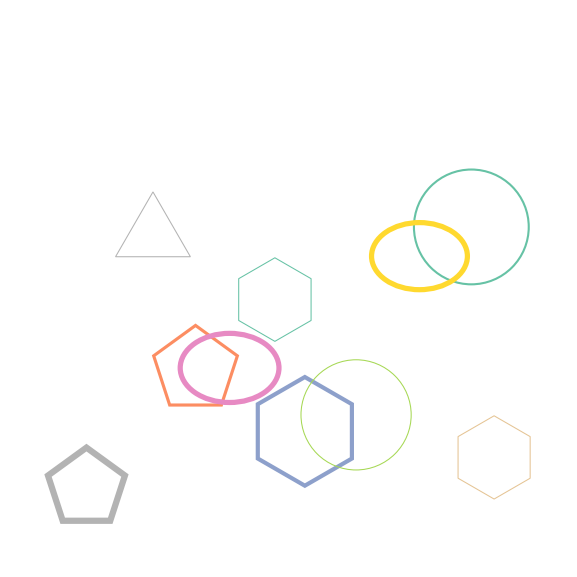[{"shape": "hexagon", "thickness": 0.5, "radius": 0.36, "center": [0.476, 0.48]}, {"shape": "circle", "thickness": 1, "radius": 0.5, "center": [0.816, 0.606]}, {"shape": "pentagon", "thickness": 1.5, "radius": 0.38, "center": [0.339, 0.359]}, {"shape": "hexagon", "thickness": 2, "radius": 0.47, "center": [0.528, 0.252]}, {"shape": "oval", "thickness": 2.5, "radius": 0.43, "center": [0.398, 0.362]}, {"shape": "circle", "thickness": 0.5, "radius": 0.48, "center": [0.617, 0.281]}, {"shape": "oval", "thickness": 2.5, "radius": 0.41, "center": [0.726, 0.556]}, {"shape": "hexagon", "thickness": 0.5, "radius": 0.36, "center": [0.856, 0.207]}, {"shape": "pentagon", "thickness": 3, "radius": 0.35, "center": [0.15, 0.154]}, {"shape": "triangle", "thickness": 0.5, "radius": 0.37, "center": [0.265, 0.592]}]